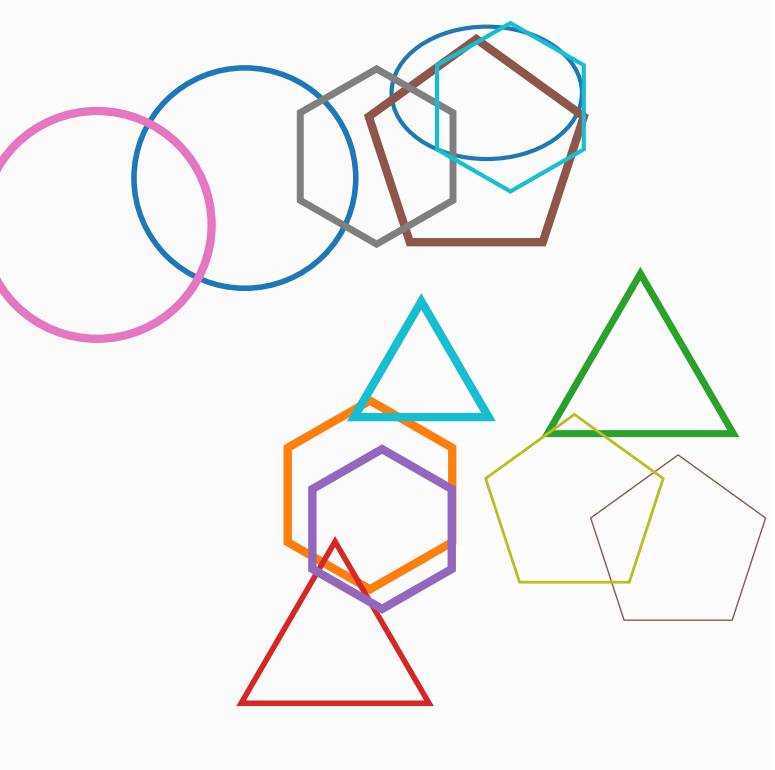[{"shape": "oval", "thickness": 1.5, "radius": 0.61, "center": [0.628, 0.879]}, {"shape": "circle", "thickness": 2, "radius": 0.72, "center": [0.316, 0.769]}, {"shape": "hexagon", "thickness": 3, "radius": 0.61, "center": [0.477, 0.357]}, {"shape": "triangle", "thickness": 2.5, "radius": 0.69, "center": [0.826, 0.506]}, {"shape": "triangle", "thickness": 2, "radius": 0.7, "center": [0.432, 0.157]}, {"shape": "hexagon", "thickness": 3, "radius": 0.52, "center": [0.493, 0.313]}, {"shape": "pentagon", "thickness": 0.5, "radius": 0.59, "center": [0.875, 0.291]}, {"shape": "pentagon", "thickness": 3, "radius": 0.73, "center": [0.615, 0.803]}, {"shape": "circle", "thickness": 3, "radius": 0.74, "center": [0.125, 0.708]}, {"shape": "hexagon", "thickness": 2.5, "radius": 0.57, "center": [0.486, 0.797]}, {"shape": "pentagon", "thickness": 1, "radius": 0.6, "center": [0.741, 0.341]}, {"shape": "triangle", "thickness": 3, "radius": 0.5, "center": [0.544, 0.508]}, {"shape": "hexagon", "thickness": 1.5, "radius": 0.55, "center": [0.659, 0.861]}]